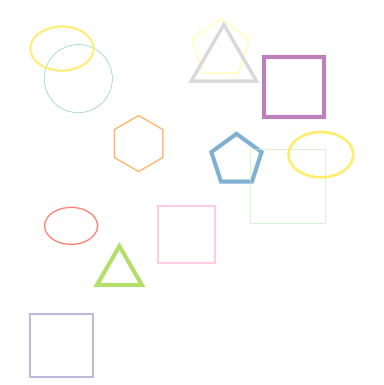[{"shape": "circle", "thickness": 0.5, "radius": 0.44, "center": [0.203, 0.796]}, {"shape": "pentagon", "thickness": 1, "radius": 0.39, "center": [0.573, 0.873]}, {"shape": "square", "thickness": 1.5, "radius": 0.4, "center": [0.16, 0.102]}, {"shape": "oval", "thickness": 1, "radius": 0.34, "center": [0.185, 0.413]}, {"shape": "pentagon", "thickness": 3, "radius": 0.34, "center": [0.614, 0.584]}, {"shape": "hexagon", "thickness": 1, "radius": 0.36, "center": [0.36, 0.627]}, {"shape": "triangle", "thickness": 3, "radius": 0.34, "center": [0.31, 0.293]}, {"shape": "square", "thickness": 1.5, "radius": 0.37, "center": [0.484, 0.391]}, {"shape": "triangle", "thickness": 2.5, "radius": 0.49, "center": [0.581, 0.838]}, {"shape": "square", "thickness": 3, "radius": 0.39, "center": [0.763, 0.774]}, {"shape": "square", "thickness": 0.5, "radius": 0.48, "center": [0.747, 0.518]}, {"shape": "oval", "thickness": 1.5, "radius": 0.41, "center": [0.161, 0.874]}, {"shape": "oval", "thickness": 2, "radius": 0.42, "center": [0.833, 0.598]}]